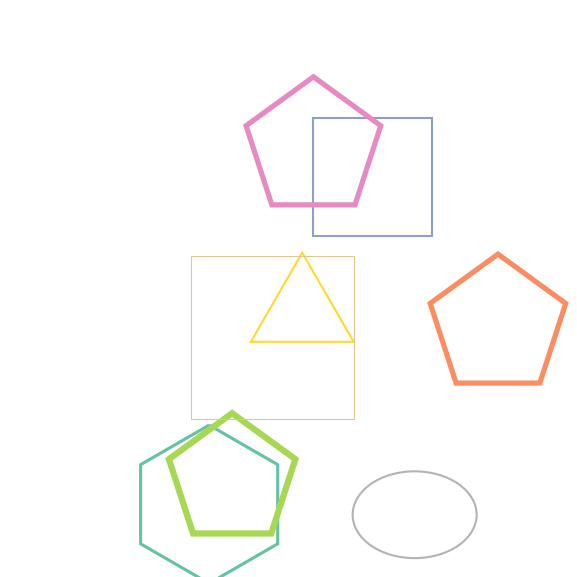[{"shape": "hexagon", "thickness": 1.5, "radius": 0.69, "center": [0.362, 0.126]}, {"shape": "pentagon", "thickness": 2.5, "radius": 0.62, "center": [0.862, 0.436]}, {"shape": "square", "thickness": 1, "radius": 0.51, "center": [0.645, 0.693]}, {"shape": "pentagon", "thickness": 2.5, "radius": 0.61, "center": [0.543, 0.744]}, {"shape": "pentagon", "thickness": 3, "radius": 0.58, "center": [0.402, 0.168]}, {"shape": "triangle", "thickness": 1, "radius": 0.51, "center": [0.523, 0.459]}, {"shape": "square", "thickness": 0.5, "radius": 0.7, "center": [0.471, 0.415]}, {"shape": "oval", "thickness": 1, "radius": 0.54, "center": [0.718, 0.108]}]